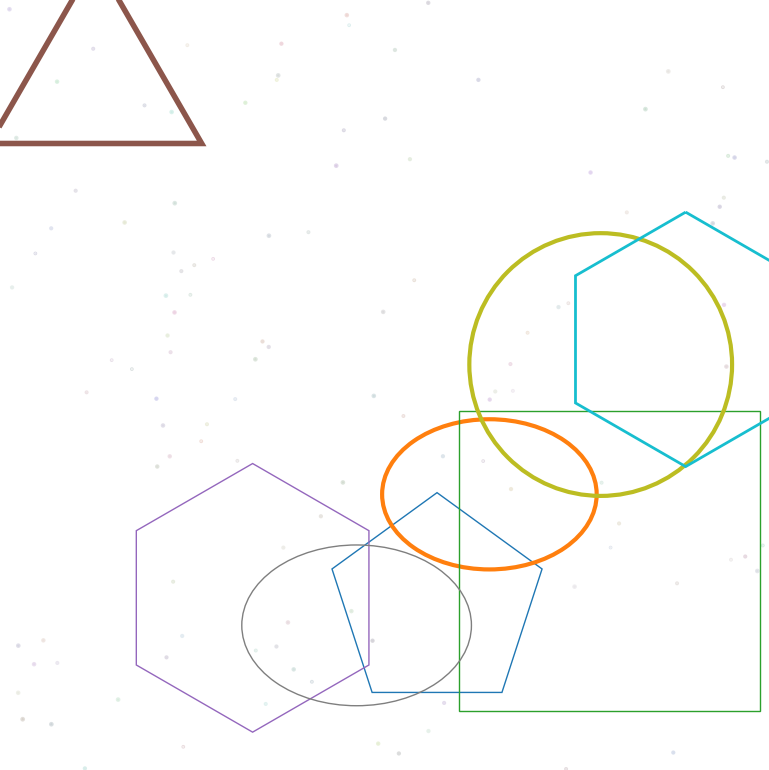[{"shape": "pentagon", "thickness": 0.5, "radius": 0.72, "center": [0.568, 0.217]}, {"shape": "oval", "thickness": 1.5, "radius": 0.7, "center": [0.636, 0.358]}, {"shape": "square", "thickness": 0.5, "radius": 0.98, "center": [0.792, 0.271]}, {"shape": "hexagon", "thickness": 0.5, "radius": 0.87, "center": [0.328, 0.224]}, {"shape": "triangle", "thickness": 2, "radius": 0.8, "center": [0.124, 0.893]}, {"shape": "oval", "thickness": 0.5, "radius": 0.75, "center": [0.463, 0.188]}, {"shape": "circle", "thickness": 1.5, "radius": 0.85, "center": [0.78, 0.527]}, {"shape": "hexagon", "thickness": 1, "radius": 0.83, "center": [0.89, 0.559]}]